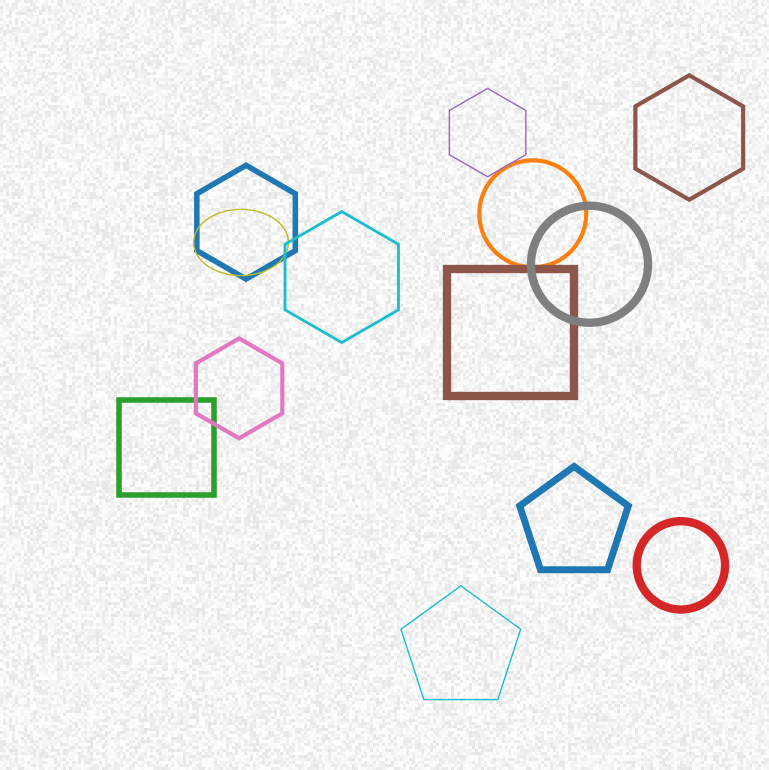[{"shape": "hexagon", "thickness": 2, "radius": 0.37, "center": [0.32, 0.711]}, {"shape": "pentagon", "thickness": 2.5, "radius": 0.37, "center": [0.745, 0.32]}, {"shape": "circle", "thickness": 1.5, "radius": 0.35, "center": [0.692, 0.722]}, {"shape": "square", "thickness": 2, "radius": 0.31, "center": [0.216, 0.419]}, {"shape": "circle", "thickness": 3, "radius": 0.29, "center": [0.884, 0.266]}, {"shape": "hexagon", "thickness": 0.5, "radius": 0.29, "center": [0.633, 0.828]}, {"shape": "hexagon", "thickness": 1.5, "radius": 0.4, "center": [0.895, 0.821]}, {"shape": "square", "thickness": 3, "radius": 0.41, "center": [0.663, 0.568]}, {"shape": "hexagon", "thickness": 1.5, "radius": 0.32, "center": [0.311, 0.496]}, {"shape": "circle", "thickness": 3, "radius": 0.38, "center": [0.766, 0.657]}, {"shape": "oval", "thickness": 0.5, "radius": 0.31, "center": [0.313, 0.685]}, {"shape": "hexagon", "thickness": 1, "radius": 0.43, "center": [0.444, 0.64]}, {"shape": "pentagon", "thickness": 0.5, "radius": 0.41, "center": [0.598, 0.158]}]